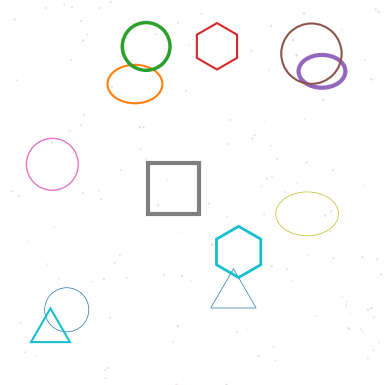[{"shape": "circle", "thickness": 0.5, "radius": 0.29, "center": [0.173, 0.195]}, {"shape": "triangle", "thickness": 0.5, "radius": 0.34, "center": [0.606, 0.234]}, {"shape": "oval", "thickness": 1.5, "radius": 0.36, "center": [0.35, 0.782]}, {"shape": "circle", "thickness": 2.5, "radius": 0.31, "center": [0.38, 0.879]}, {"shape": "hexagon", "thickness": 1.5, "radius": 0.3, "center": [0.564, 0.88]}, {"shape": "oval", "thickness": 3, "radius": 0.3, "center": [0.836, 0.815]}, {"shape": "circle", "thickness": 1.5, "radius": 0.39, "center": [0.809, 0.861]}, {"shape": "circle", "thickness": 1, "radius": 0.34, "center": [0.136, 0.573]}, {"shape": "square", "thickness": 3, "radius": 0.33, "center": [0.45, 0.51]}, {"shape": "oval", "thickness": 0.5, "radius": 0.41, "center": [0.798, 0.445]}, {"shape": "triangle", "thickness": 1.5, "radius": 0.29, "center": [0.131, 0.141]}, {"shape": "hexagon", "thickness": 2, "radius": 0.33, "center": [0.62, 0.346]}]